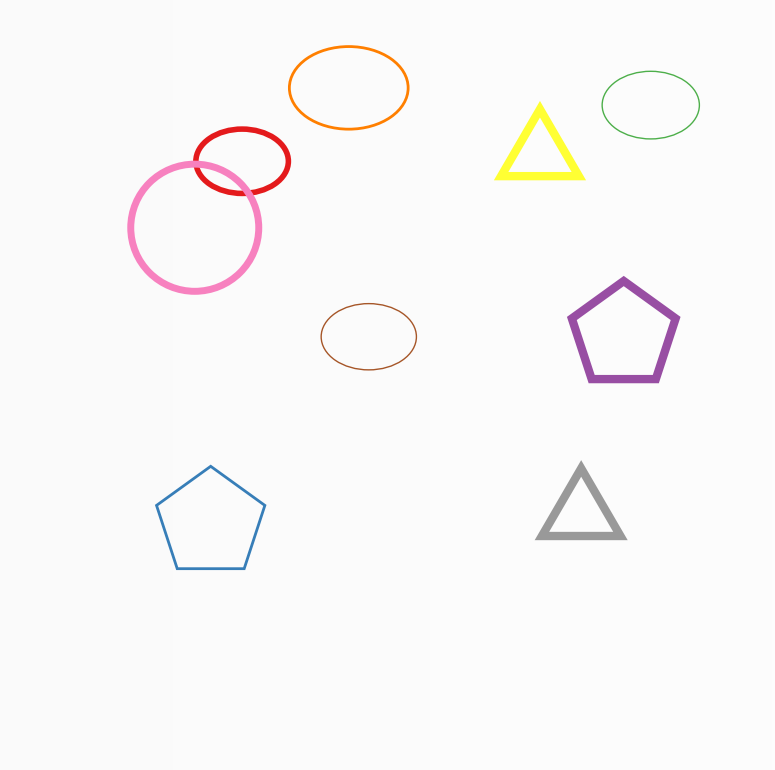[{"shape": "oval", "thickness": 2, "radius": 0.3, "center": [0.312, 0.791]}, {"shape": "pentagon", "thickness": 1, "radius": 0.37, "center": [0.272, 0.321]}, {"shape": "oval", "thickness": 0.5, "radius": 0.31, "center": [0.84, 0.863]}, {"shape": "pentagon", "thickness": 3, "radius": 0.35, "center": [0.805, 0.565]}, {"shape": "oval", "thickness": 1, "radius": 0.38, "center": [0.45, 0.886]}, {"shape": "triangle", "thickness": 3, "radius": 0.29, "center": [0.697, 0.8]}, {"shape": "oval", "thickness": 0.5, "radius": 0.31, "center": [0.476, 0.563]}, {"shape": "circle", "thickness": 2.5, "radius": 0.41, "center": [0.251, 0.704]}, {"shape": "triangle", "thickness": 3, "radius": 0.29, "center": [0.75, 0.333]}]